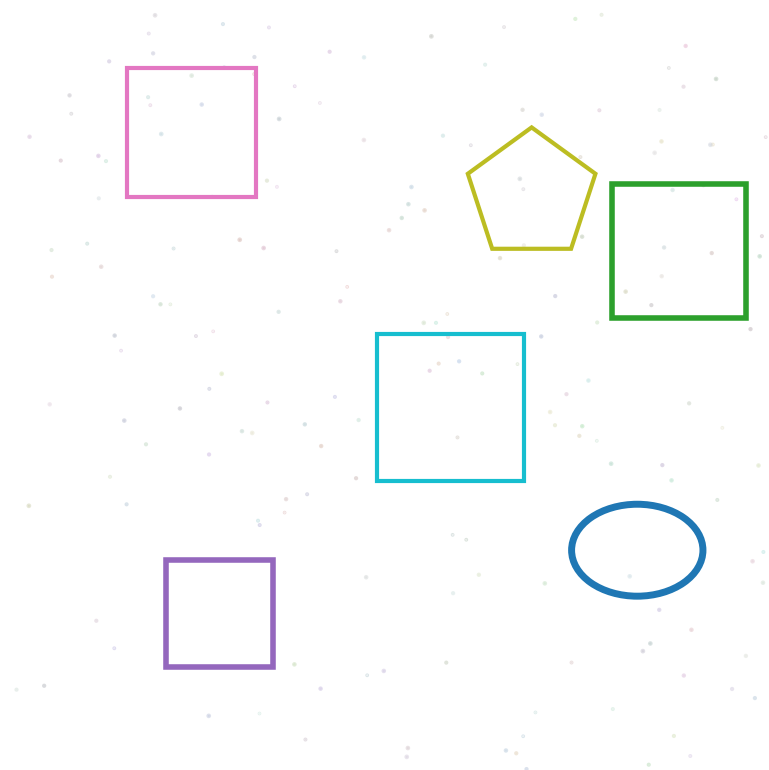[{"shape": "oval", "thickness": 2.5, "radius": 0.43, "center": [0.828, 0.285]}, {"shape": "square", "thickness": 2, "radius": 0.43, "center": [0.881, 0.674]}, {"shape": "square", "thickness": 2, "radius": 0.35, "center": [0.285, 0.203]}, {"shape": "square", "thickness": 1.5, "radius": 0.42, "center": [0.249, 0.828]}, {"shape": "pentagon", "thickness": 1.5, "radius": 0.44, "center": [0.69, 0.747]}, {"shape": "square", "thickness": 1.5, "radius": 0.48, "center": [0.585, 0.471]}]